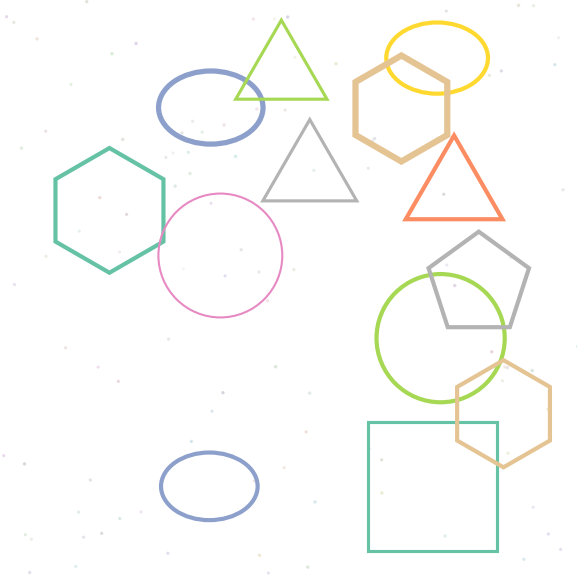[{"shape": "square", "thickness": 1.5, "radius": 0.56, "center": [0.749, 0.157]}, {"shape": "hexagon", "thickness": 2, "radius": 0.54, "center": [0.19, 0.635]}, {"shape": "triangle", "thickness": 2, "radius": 0.48, "center": [0.786, 0.668]}, {"shape": "oval", "thickness": 2.5, "radius": 0.45, "center": [0.365, 0.813]}, {"shape": "oval", "thickness": 2, "radius": 0.42, "center": [0.362, 0.157]}, {"shape": "circle", "thickness": 1, "radius": 0.54, "center": [0.382, 0.557]}, {"shape": "triangle", "thickness": 1.5, "radius": 0.46, "center": [0.487, 0.873]}, {"shape": "circle", "thickness": 2, "radius": 0.56, "center": [0.763, 0.414]}, {"shape": "oval", "thickness": 2, "radius": 0.44, "center": [0.757, 0.899]}, {"shape": "hexagon", "thickness": 3, "radius": 0.46, "center": [0.695, 0.811]}, {"shape": "hexagon", "thickness": 2, "radius": 0.46, "center": [0.872, 0.283]}, {"shape": "triangle", "thickness": 1.5, "radius": 0.47, "center": [0.536, 0.698]}, {"shape": "pentagon", "thickness": 2, "radius": 0.46, "center": [0.829, 0.507]}]